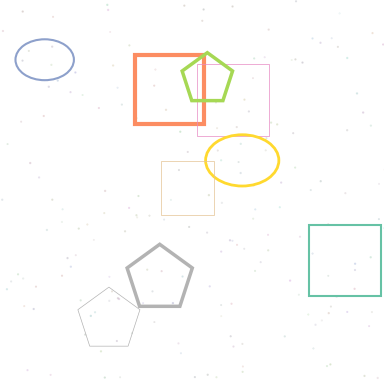[{"shape": "square", "thickness": 1.5, "radius": 0.47, "center": [0.896, 0.323]}, {"shape": "square", "thickness": 3, "radius": 0.45, "center": [0.44, 0.767]}, {"shape": "oval", "thickness": 1.5, "radius": 0.38, "center": [0.116, 0.845]}, {"shape": "square", "thickness": 0.5, "radius": 0.47, "center": [0.604, 0.74]}, {"shape": "pentagon", "thickness": 2.5, "radius": 0.34, "center": [0.539, 0.794]}, {"shape": "oval", "thickness": 2, "radius": 0.48, "center": [0.629, 0.583]}, {"shape": "square", "thickness": 0.5, "radius": 0.35, "center": [0.487, 0.512]}, {"shape": "pentagon", "thickness": 2.5, "radius": 0.45, "center": [0.415, 0.276]}, {"shape": "pentagon", "thickness": 0.5, "radius": 0.42, "center": [0.283, 0.169]}]